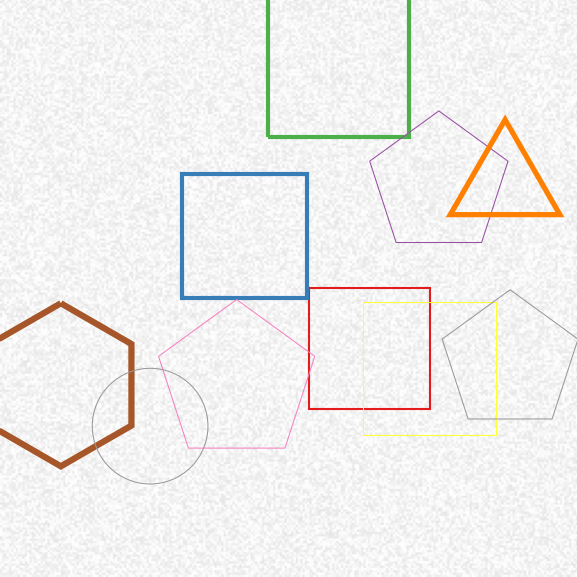[{"shape": "square", "thickness": 1, "radius": 0.52, "center": [0.64, 0.396]}, {"shape": "square", "thickness": 2, "radius": 0.54, "center": [0.424, 0.59]}, {"shape": "square", "thickness": 2, "radius": 0.61, "center": [0.585, 0.883]}, {"shape": "pentagon", "thickness": 0.5, "radius": 0.63, "center": [0.76, 0.681]}, {"shape": "triangle", "thickness": 2.5, "radius": 0.55, "center": [0.875, 0.682]}, {"shape": "square", "thickness": 0.5, "radius": 0.58, "center": [0.743, 0.361]}, {"shape": "hexagon", "thickness": 3, "radius": 0.71, "center": [0.105, 0.333]}, {"shape": "pentagon", "thickness": 0.5, "radius": 0.71, "center": [0.41, 0.338]}, {"shape": "circle", "thickness": 0.5, "radius": 0.5, "center": [0.26, 0.261]}, {"shape": "pentagon", "thickness": 0.5, "radius": 0.62, "center": [0.883, 0.374]}]